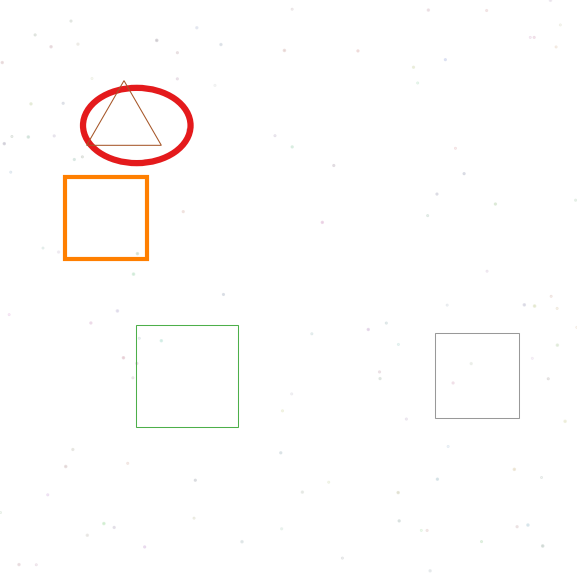[{"shape": "oval", "thickness": 3, "radius": 0.47, "center": [0.237, 0.782]}, {"shape": "square", "thickness": 0.5, "radius": 0.44, "center": [0.324, 0.349]}, {"shape": "square", "thickness": 2, "radius": 0.35, "center": [0.184, 0.621]}, {"shape": "triangle", "thickness": 0.5, "radius": 0.37, "center": [0.215, 0.785]}, {"shape": "square", "thickness": 0.5, "radius": 0.37, "center": [0.826, 0.349]}]